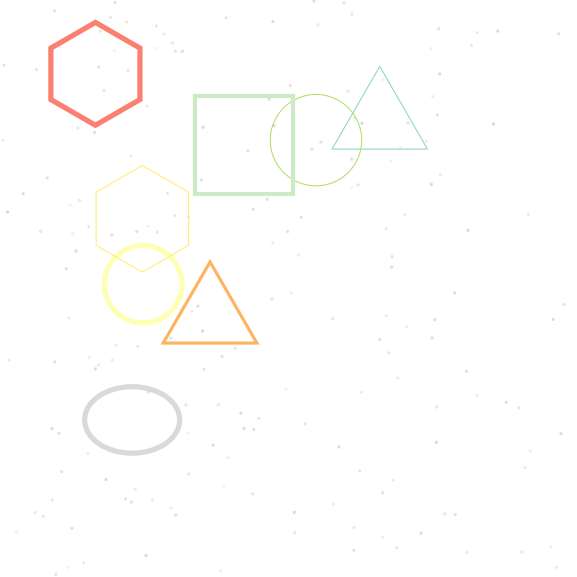[{"shape": "triangle", "thickness": 0.5, "radius": 0.48, "center": [0.658, 0.789]}, {"shape": "circle", "thickness": 2.5, "radius": 0.34, "center": [0.248, 0.507]}, {"shape": "hexagon", "thickness": 2.5, "radius": 0.45, "center": [0.165, 0.871]}, {"shape": "triangle", "thickness": 1.5, "radius": 0.47, "center": [0.364, 0.452]}, {"shape": "circle", "thickness": 0.5, "radius": 0.4, "center": [0.547, 0.756]}, {"shape": "oval", "thickness": 2.5, "radius": 0.41, "center": [0.229, 0.272]}, {"shape": "square", "thickness": 2, "radius": 0.42, "center": [0.423, 0.747]}, {"shape": "hexagon", "thickness": 0.5, "radius": 0.46, "center": [0.246, 0.62]}]